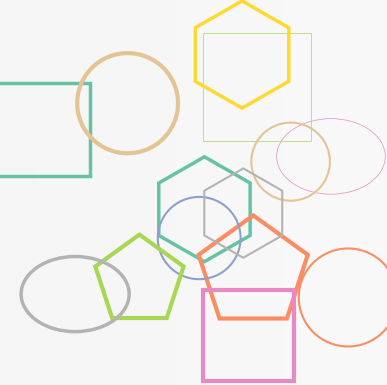[{"shape": "hexagon", "thickness": 2.5, "radius": 0.68, "center": [0.528, 0.457]}, {"shape": "square", "thickness": 2.5, "radius": 0.6, "center": [0.111, 0.663]}, {"shape": "circle", "thickness": 1.5, "radius": 0.64, "center": [0.898, 0.227]}, {"shape": "pentagon", "thickness": 3, "radius": 0.74, "center": [0.653, 0.293]}, {"shape": "circle", "thickness": 1.5, "radius": 0.53, "center": [0.514, 0.382]}, {"shape": "square", "thickness": 3, "radius": 0.59, "center": [0.641, 0.129]}, {"shape": "oval", "thickness": 0.5, "radius": 0.7, "center": [0.854, 0.594]}, {"shape": "pentagon", "thickness": 3, "radius": 0.6, "center": [0.36, 0.271]}, {"shape": "square", "thickness": 0.5, "radius": 0.7, "center": [0.663, 0.774]}, {"shape": "hexagon", "thickness": 2.5, "radius": 0.7, "center": [0.625, 0.858]}, {"shape": "circle", "thickness": 3, "radius": 0.65, "center": [0.329, 0.732]}, {"shape": "circle", "thickness": 1.5, "radius": 0.51, "center": [0.75, 0.58]}, {"shape": "hexagon", "thickness": 1.5, "radius": 0.58, "center": [0.628, 0.447]}, {"shape": "oval", "thickness": 2.5, "radius": 0.7, "center": [0.194, 0.236]}]